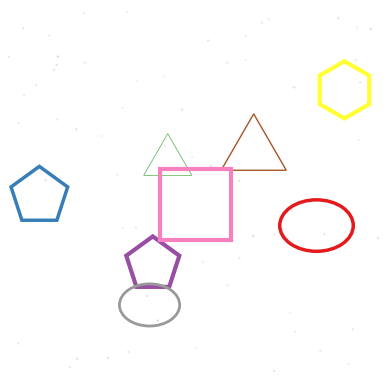[{"shape": "oval", "thickness": 2.5, "radius": 0.48, "center": [0.822, 0.414]}, {"shape": "pentagon", "thickness": 2.5, "radius": 0.39, "center": [0.102, 0.49]}, {"shape": "triangle", "thickness": 0.5, "radius": 0.36, "center": [0.436, 0.581]}, {"shape": "pentagon", "thickness": 3, "radius": 0.36, "center": [0.397, 0.313]}, {"shape": "hexagon", "thickness": 3, "radius": 0.37, "center": [0.895, 0.767]}, {"shape": "triangle", "thickness": 1, "radius": 0.49, "center": [0.659, 0.607]}, {"shape": "square", "thickness": 3, "radius": 0.46, "center": [0.509, 0.47]}, {"shape": "oval", "thickness": 2, "radius": 0.39, "center": [0.388, 0.208]}]